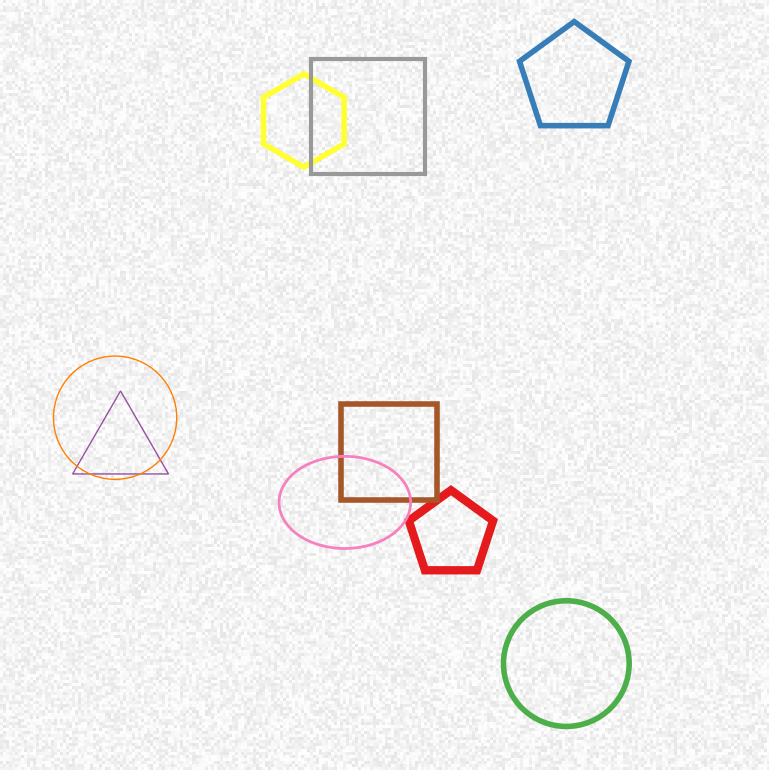[{"shape": "pentagon", "thickness": 3, "radius": 0.29, "center": [0.586, 0.306]}, {"shape": "pentagon", "thickness": 2, "radius": 0.37, "center": [0.746, 0.897]}, {"shape": "circle", "thickness": 2, "radius": 0.41, "center": [0.735, 0.138]}, {"shape": "triangle", "thickness": 0.5, "radius": 0.36, "center": [0.157, 0.42]}, {"shape": "circle", "thickness": 0.5, "radius": 0.4, "center": [0.149, 0.458]}, {"shape": "hexagon", "thickness": 2, "radius": 0.3, "center": [0.395, 0.843]}, {"shape": "square", "thickness": 2, "radius": 0.31, "center": [0.505, 0.413]}, {"shape": "oval", "thickness": 1, "radius": 0.43, "center": [0.448, 0.348]}, {"shape": "square", "thickness": 1.5, "radius": 0.37, "center": [0.478, 0.849]}]